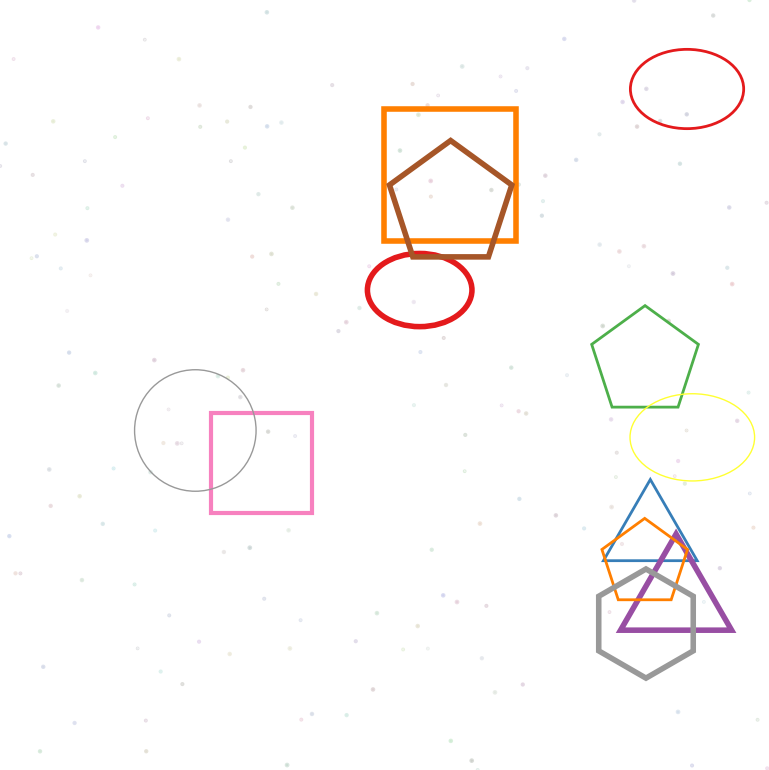[{"shape": "oval", "thickness": 1, "radius": 0.37, "center": [0.892, 0.884]}, {"shape": "oval", "thickness": 2, "radius": 0.34, "center": [0.545, 0.623]}, {"shape": "triangle", "thickness": 1, "radius": 0.35, "center": [0.845, 0.307]}, {"shape": "pentagon", "thickness": 1, "radius": 0.36, "center": [0.838, 0.53]}, {"shape": "triangle", "thickness": 2, "radius": 0.42, "center": [0.878, 0.223]}, {"shape": "pentagon", "thickness": 1, "radius": 0.29, "center": [0.837, 0.268]}, {"shape": "square", "thickness": 2, "radius": 0.43, "center": [0.585, 0.773]}, {"shape": "oval", "thickness": 0.5, "radius": 0.4, "center": [0.899, 0.432]}, {"shape": "pentagon", "thickness": 2, "radius": 0.42, "center": [0.585, 0.734]}, {"shape": "square", "thickness": 1.5, "radius": 0.33, "center": [0.34, 0.399]}, {"shape": "circle", "thickness": 0.5, "radius": 0.39, "center": [0.254, 0.441]}, {"shape": "hexagon", "thickness": 2, "radius": 0.35, "center": [0.839, 0.19]}]